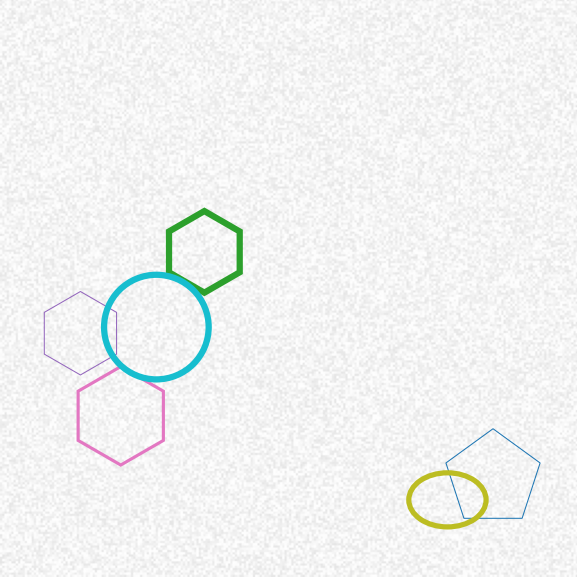[{"shape": "pentagon", "thickness": 0.5, "radius": 0.43, "center": [0.854, 0.171]}, {"shape": "hexagon", "thickness": 3, "radius": 0.35, "center": [0.354, 0.563]}, {"shape": "hexagon", "thickness": 0.5, "radius": 0.36, "center": [0.139, 0.422]}, {"shape": "hexagon", "thickness": 1.5, "radius": 0.43, "center": [0.209, 0.279]}, {"shape": "oval", "thickness": 2.5, "radius": 0.33, "center": [0.775, 0.134]}, {"shape": "circle", "thickness": 3, "radius": 0.45, "center": [0.271, 0.433]}]